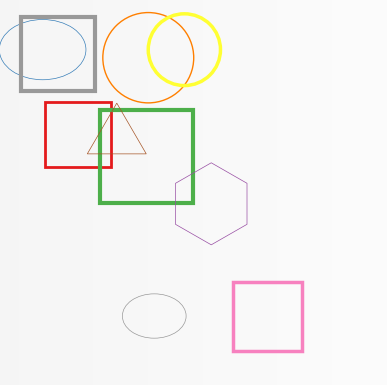[{"shape": "square", "thickness": 2, "radius": 0.42, "center": [0.201, 0.651]}, {"shape": "oval", "thickness": 0.5, "radius": 0.56, "center": [0.11, 0.871]}, {"shape": "square", "thickness": 3, "radius": 0.6, "center": [0.379, 0.593]}, {"shape": "hexagon", "thickness": 0.5, "radius": 0.53, "center": [0.545, 0.471]}, {"shape": "circle", "thickness": 1, "radius": 0.59, "center": [0.383, 0.85]}, {"shape": "circle", "thickness": 2.5, "radius": 0.47, "center": [0.476, 0.871]}, {"shape": "triangle", "thickness": 0.5, "radius": 0.44, "center": [0.301, 0.644]}, {"shape": "square", "thickness": 2.5, "radius": 0.45, "center": [0.69, 0.178]}, {"shape": "oval", "thickness": 0.5, "radius": 0.41, "center": [0.398, 0.179]}, {"shape": "square", "thickness": 3, "radius": 0.48, "center": [0.15, 0.861]}]